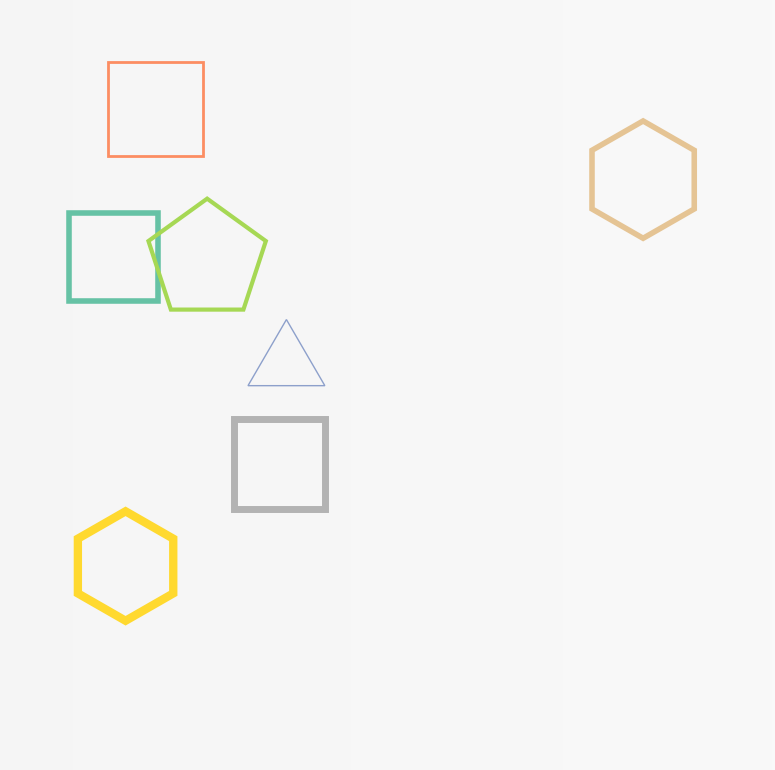[{"shape": "square", "thickness": 2, "radius": 0.29, "center": [0.147, 0.666]}, {"shape": "square", "thickness": 1, "radius": 0.3, "center": [0.201, 0.858]}, {"shape": "triangle", "thickness": 0.5, "radius": 0.29, "center": [0.37, 0.528]}, {"shape": "pentagon", "thickness": 1.5, "radius": 0.4, "center": [0.267, 0.662]}, {"shape": "hexagon", "thickness": 3, "radius": 0.36, "center": [0.162, 0.265]}, {"shape": "hexagon", "thickness": 2, "radius": 0.38, "center": [0.83, 0.767]}, {"shape": "square", "thickness": 2.5, "radius": 0.29, "center": [0.361, 0.398]}]